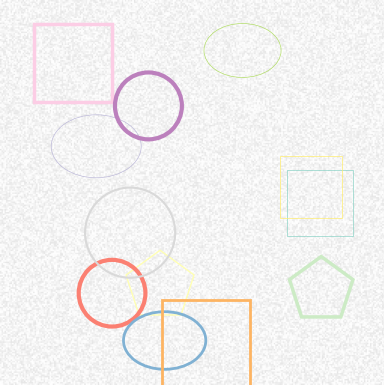[{"shape": "square", "thickness": 0.5, "radius": 0.43, "center": [0.83, 0.473]}, {"shape": "pentagon", "thickness": 1, "radius": 0.46, "center": [0.416, 0.257]}, {"shape": "oval", "thickness": 0.5, "radius": 0.58, "center": [0.25, 0.62]}, {"shape": "circle", "thickness": 3, "radius": 0.43, "center": [0.291, 0.238]}, {"shape": "oval", "thickness": 2, "radius": 0.53, "center": [0.428, 0.116]}, {"shape": "square", "thickness": 2, "radius": 0.57, "center": [0.536, 0.106]}, {"shape": "oval", "thickness": 0.5, "radius": 0.5, "center": [0.63, 0.869]}, {"shape": "square", "thickness": 2.5, "radius": 0.51, "center": [0.19, 0.836]}, {"shape": "circle", "thickness": 1.5, "radius": 0.59, "center": [0.338, 0.396]}, {"shape": "circle", "thickness": 3, "radius": 0.43, "center": [0.386, 0.725]}, {"shape": "pentagon", "thickness": 2.5, "radius": 0.43, "center": [0.834, 0.247]}, {"shape": "square", "thickness": 0.5, "radius": 0.41, "center": [0.808, 0.514]}]